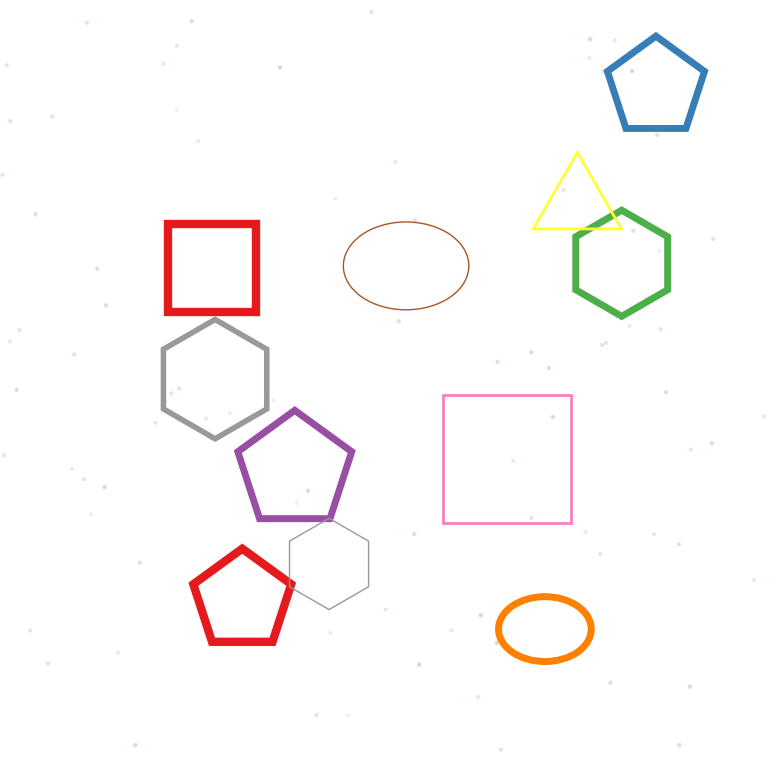[{"shape": "pentagon", "thickness": 3, "radius": 0.33, "center": [0.315, 0.221]}, {"shape": "square", "thickness": 3, "radius": 0.29, "center": [0.275, 0.652]}, {"shape": "pentagon", "thickness": 2.5, "radius": 0.33, "center": [0.852, 0.887]}, {"shape": "hexagon", "thickness": 2.5, "radius": 0.34, "center": [0.807, 0.658]}, {"shape": "pentagon", "thickness": 2.5, "radius": 0.39, "center": [0.383, 0.389]}, {"shape": "oval", "thickness": 2.5, "radius": 0.3, "center": [0.708, 0.183]}, {"shape": "triangle", "thickness": 1, "radius": 0.33, "center": [0.75, 0.736]}, {"shape": "oval", "thickness": 0.5, "radius": 0.41, "center": [0.527, 0.655]}, {"shape": "square", "thickness": 1, "radius": 0.42, "center": [0.658, 0.404]}, {"shape": "hexagon", "thickness": 2, "radius": 0.39, "center": [0.279, 0.508]}, {"shape": "hexagon", "thickness": 0.5, "radius": 0.3, "center": [0.427, 0.268]}]